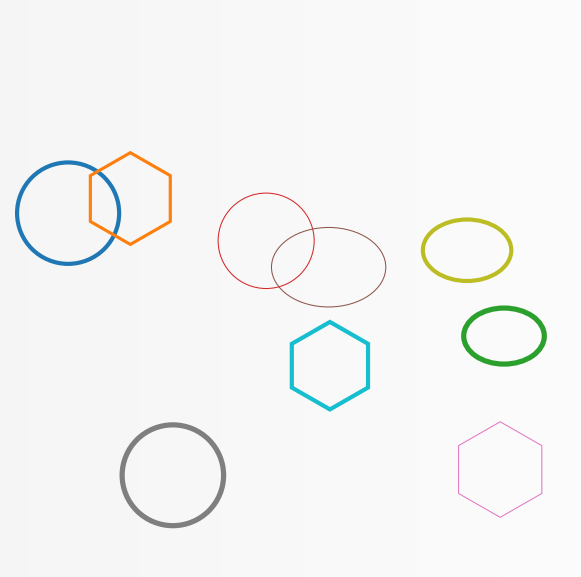[{"shape": "circle", "thickness": 2, "radius": 0.44, "center": [0.117, 0.63]}, {"shape": "hexagon", "thickness": 1.5, "radius": 0.4, "center": [0.224, 0.655]}, {"shape": "oval", "thickness": 2.5, "radius": 0.35, "center": [0.867, 0.417]}, {"shape": "circle", "thickness": 0.5, "radius": 0.41, "center": [0.458, 0.582]}, {"shape": "oval", "thickness": 0.5, "radius": 0.49, "center": [0.565, 0.536]}, {"shape": "hexagon", "thickness": 0.5, "radius": 0.41, "center": [0.861, 0.186]}, {"shape": "circle", "thickness": 2.5, "radius": 0.44, "center": [0.297, 0.176]}, {"shape": "oval", "thickness": 2, "radius": 0.38, "center": [0.804, 0.566]}, {"shape": "hexagon", "thickness": 2, "radius": 0.38, "center": [0.568, 0.366]}]